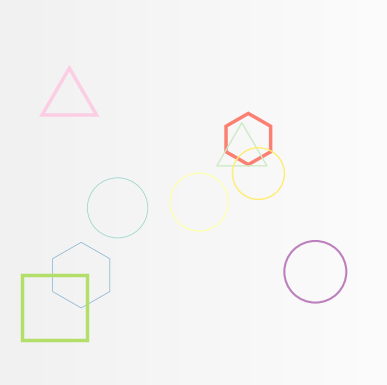[{"shape": "circle", "thickness": 0.5, "radius": 0.39, "center": [0.303, 0.46]}, {"shape": "circle", "thickness": 1, "radius": 0.38, "center": [0.514, 0.475]}, {"shape": "hexagon", "thickness": 2.5, "radius": 0.33, "center": [0.641, 0.639]}, {"shape": "hexagon", "thickness": 0.5, "radius": 0.43, "center": [0.21, 0.285]}, {"shape": "square", "thickness": 2.5, "radius": 0.42, "center": [0.14, 0.202]}, {"shape": "triangle", "thickness": 2.5, "radius": 0.41, "center": [0.179, 0.742]}, {"shape": "circle", "thickness": 1.5, "radius": 0.4, "center": [0.814, 0.294]}, {"shape": "triangle", "thickness": 1, "radius": 0.37, "center": [0.624, 0.607]}, {"shape": "circle", "thickness": 1, "radius": 0.34, "center": [0.667, 0.549]}]